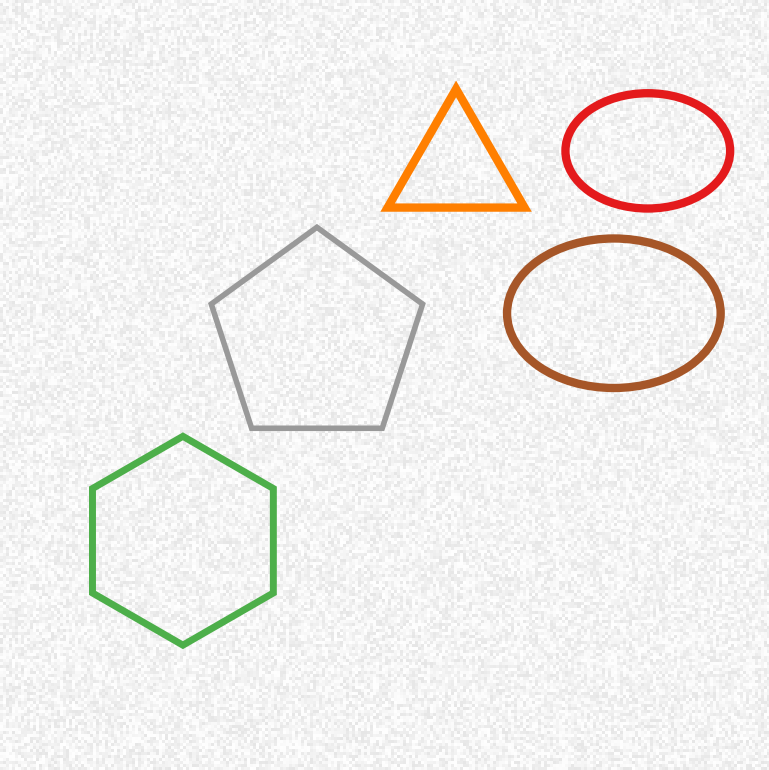[{"shape": "oval", "thickness": 3, "radius": 0.53, "center": [0.841, 0.804]}, {"shape": "hexagon", "thickness": 2.5, "radius": 0.68, "center": [0.238, 0.298]}, {"shape": "triangle", "thickness": 3, "radius": 0.51, "center": [0.592, 0.782]}, {"shape": "oval", "thickness": 3, "radius": 0.69, "center": [0.797, 0.593]}, {"shape": "pentagon", "thickness": 2, "radius": 0.72, "center": [0.412, 0.561]}]